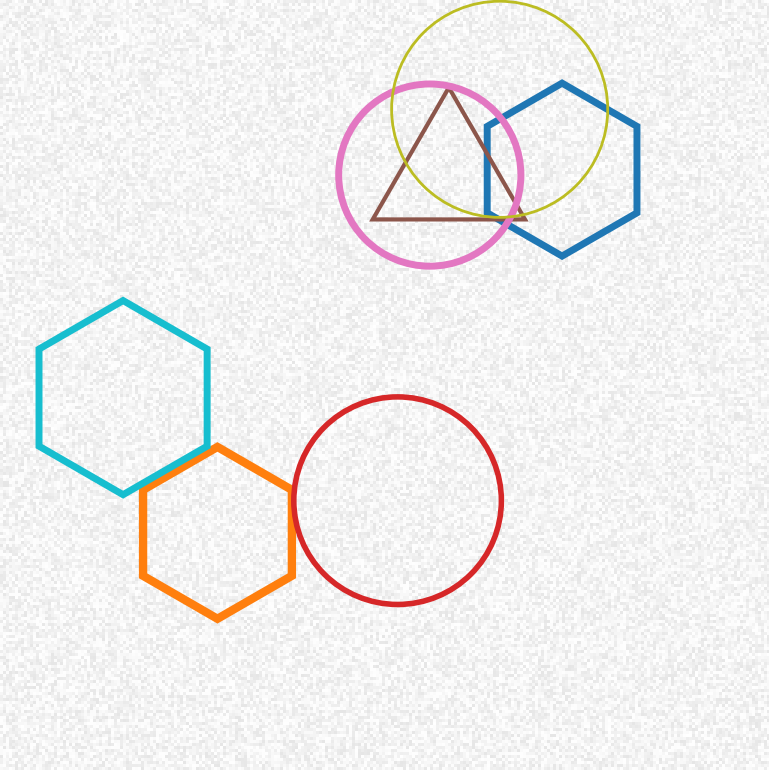[{"shape": "hexagon", "thickness": 2.5, "radius": 0.56, "center": [0.73, 0.78]}, {"shape": "hexagon", "thickness": 3, "radius": 0.56, "center": [0.282, 0.308]}, {"shape": "circle", "thickness": 2, "radius": 0.67, "center": [0.516, 0.35]}, {"shape": "triangle", "thickness": 1.5, "radius": 0.57, "center": [0.583, 0.772]}, {"shape": "circle", "thickness": 2.5, "radius": 0.59, "center": [0.558, 0.773]}, {"shape": "circle", "thickness": 1, "radius": 0.7, "center": [0.649, 0.858]}, {"shape": "hexagon", "thickness": 2.5, "radius": 0.63, "center": [0.16, 0.484]}]